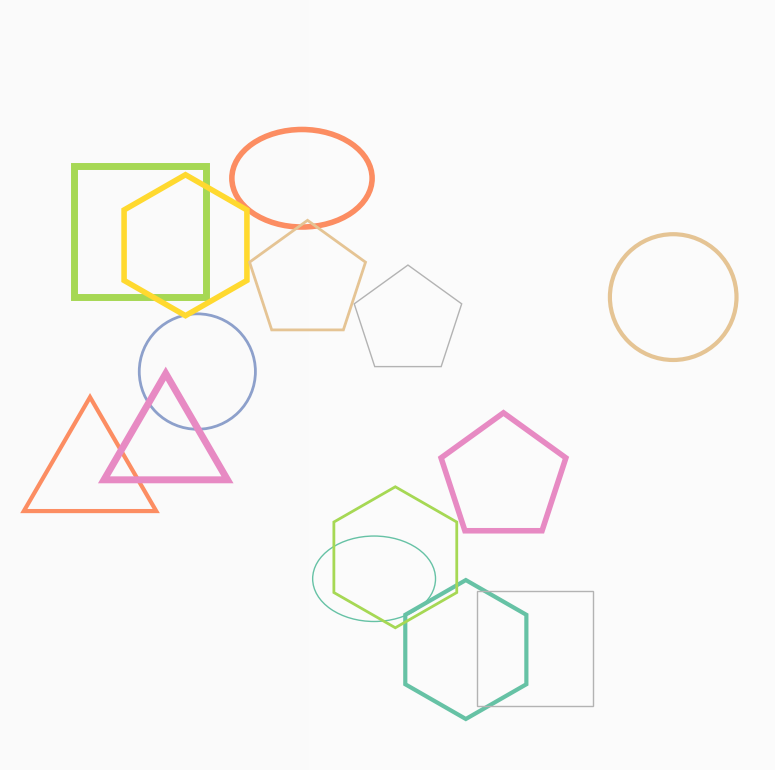[{"shape": "hexagon", "thickness": 1.5, "radius": 0.45, "center": [0.601, 0.156]}, {"shape": "oval", "thickness": 0.5, "radius": 0.4, "center": [0.483, 0.248]}, {"shape": "triangle", "thickness": 1.5, "radius": 0.49, "center": [0.116, 0.386]}, {"shape": "oval", "thickness": 2, "radius": 0.45, "center": [0.39, 0.769]}, {"shape": "circle", "thickness": 1, "radius": 0.37, "center": [0.255, 0.517]}, {"shape": "triangle", "thickness": 2.5, "radius": 0.46, "center": [0.214, 0.423]}, {"shape": "pentagon", "thickness": 2, "radius": 0.42, "center": [0.65, 0.379]}, {"shape": "square", "thickness": 2.5, "radius": 0.43, "center": [0.181, 0.699]}, {"shape": "hexagon", "thickness": 1, "radius": 0.46, "center": [0.51, 0.276]}, {"shape": "hexagon", "thickness": 2, "radius": 0.46, "center": [0.239, 0.682]}, {"shape": "pentagon", "thickness": 1, "radius": 0.39, "center": [0.397, 0.635]}, {"shape": "circle", "thickness": 1.5, "radius": 0.41, "center": [0.869, 0.614]}, {"shape": "pentagon", "thickness": 0.5, "radius": 0.36, "center": [0.526, 0.583]}, {"shape": "square", "thickness": 0.5, "radius": 0.37, "center": [0.69, 0.158]}]